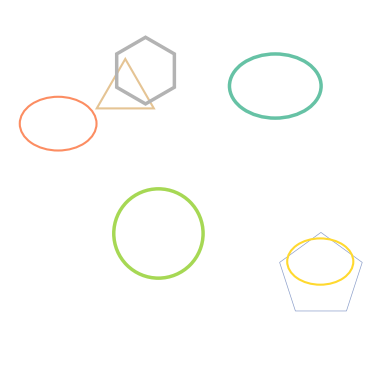[{"shape": "oval", "thickness": 2.5, "radius": 0.6, "center": [0.715, 0.777]}, {"shape": "oval", "thickness": 1.5, "radius": 0.5, "center": [0.151, 0.679]}, {"shape": "pentagon", "thickness": 0.5, "radius": 0.56, "center": [0.834, 0.284]}, {"shape": "circle", "thickness": 2.5, "radius": 0.58, "center": [0.411, 0.394]}, {"shape": "oval", "thickness": 1.5, "radius": 0.43, "center": [0.832, 0.321]}, {"shape": "triangle", "thickness": 1.5, "radius": 0.43, "center": [0.325, 0.761]}, {"shape": "hexagon", "thickness": 2.5, "radius": 0.43, "center": [0.378, 0.817]}]